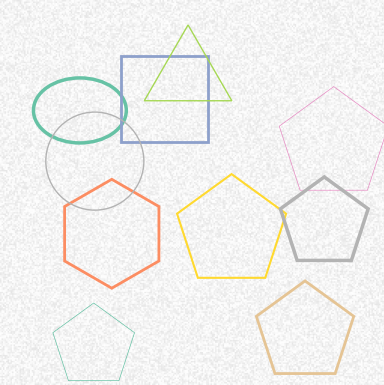[{"shape": "oval", "thickness": 2.5, "radius": 0.6, "center": [0.208, 0.713]}, {"shape": "pentagon", "thickness": 0.5, "radius": 0.56, "center": [0.243, 0.101]}, {"shape": "hexagon", "thickness": 2, "radius": 0.71, "center": [0.29, 0.393]}, {"shape": "square", "thickness": 2, "radius": 0.56, "center": [0.427, 0.742]}, {"shape": "pentagon", "thickness": 0.5, "radius": 0.74, "center": [0.867, 0.626]}, {"shape": "triangle", "thickness": 1, "radius": 0.66, "center": [0.488, 0.804]}, {"shape": "pentagon", "thickness": 1.5, "radius": 0.74, "center": [0.601, 0.399]}, {"shape": "pentagon", "thickness": 2, "radius": 0.67, "center": [0.792, 0.137]}, {"shape": "circle", "thickness": 1, "radius": 0.64, "center": [0.246, 0.582]}, {"shape": "pentagon", "thickness": 2.5, "radius": 0.6, "center": [0.842, 0.421]}]